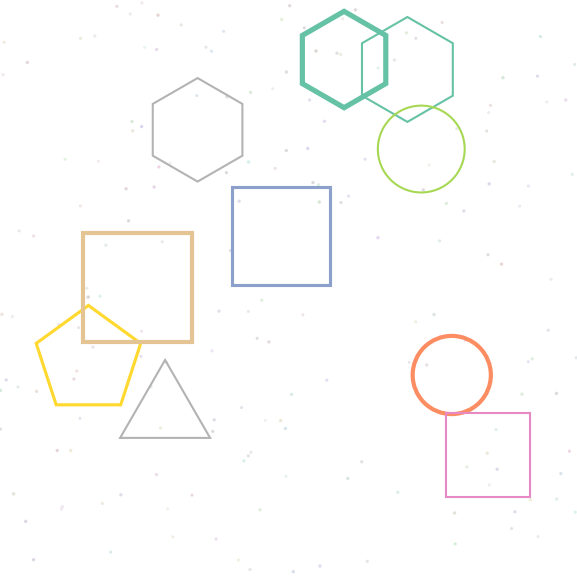[{"shape": "hexagon", "thickness": 1, "radius": 0.45, "center": [0.705, 0.879]}, {"shape": "hexagon", "thickness": 2.5, "radius": 0.42, "center": [0.596, 0.896]}, {"shape": "circle", "thickness": 2, "radius": 0.34, "center": [0.782, 0.35]}, {"shape": "square", "thickness": 1.5, "radius": 0.42, "center": [0.487, 0.591]}, {"shape": "square", "thickness": 1, "radius": 0.36, "center": [0.845, 0.211]}, {"shape": "circle", "thickness": 1, "radius": 0.38, "center": [0.729, 0.741]}, {"shape": "pentagon", "thickness": 1.5, "radius": 0.48, "center": [0.153, 0.375]}, {"shape": "square", "thickness": 2, "radius": 0.47, "center": [0.238, 0.501]}, {"shape": "triangle", "thickness": 1, "radius": 0.45, "center": [0.286, 0.286]}, {"shape": "hexagon", "thickness": 1, "radius": 0.45, "center": [0.342, 0.774]}]